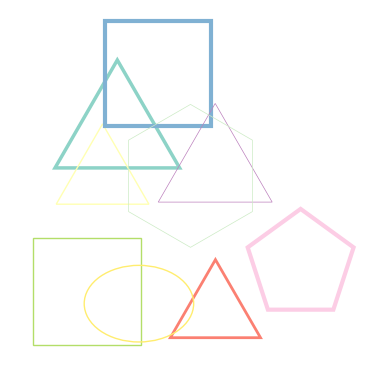[{"shape": "triangle", "thickness": 2.5, "radius": 0.93, "center": [0.305, 0.657]}, {"shape": "triangle", "thickness": 1, "radius": 0.7, "center": [0.266, 0.539]}, {"shape": "triangle", "thickness": 2, "radius": 0.68, "center": [0.56, 0.19]}, {"shape": "square", "thickness": 3, "radius": 0.68, "center": [0.411, 0.81]}, {"shape": "square", "thickness": 1, "radius": 0.7, "center": [0.226, 0.243]}, {"shape": "pentagon", "thickness": 3, "radius": 0.72, "center": [0.781, 0.313]}, {"shape": "triangle", "thickness": 0.5, "radius": 0.85, "center": [0.559, 0.561]}, {"shape": "hexagon", "thickness": 0.5, "radius": 0.93, "center": [0.495, 0.543]}, {"shape": "oval", "thickness": 1, "radius": 0.71, "center": [0.361, 0.211]}]